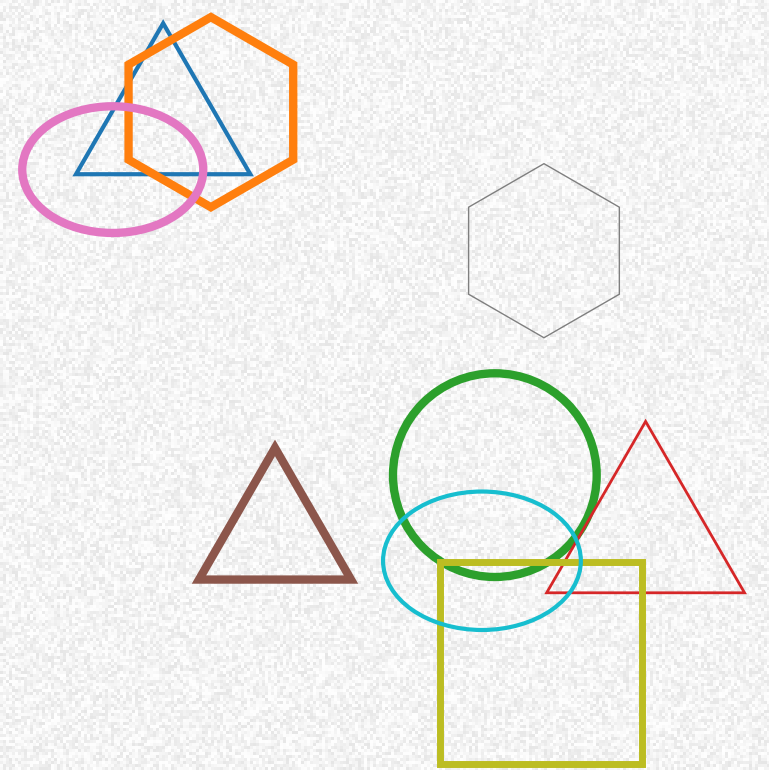[{"shape": "triangle", "thickness": 1.5, "radius": 0.65, "center": [0.212, 0.839]}, {"shape": "hexagon", "thickness": 3, "radius": 0.62, "center": [0.274, 0.854]}, {"shape": "circle", "thickness": 3, "radius": 0.66, "center": [0.643, 0.383]}, {"shape": "triangle", "thickness": 1, "radius": 0.74, "center": [0.838, 0.304]}, {"shape": "triangle", "thickness": 3, "radius": 0.57, "center": [0.357, 0.304]}, {"shape": "oval", "thickness": 3, "radius": 0.59, "center": [0.146, 0.78]}, {"shape": "hexagon", "thickness": 0.5, "radius": 0.57, "center": [0.706, 0.674]}, {"shape": "square", "thickness": 2.5, "radius": 0.66, "center": [0.703, 0.139]}, {"shape": "oval", "thickness": 1.5, "radius": 0.64, "center": [0.626, 0.272]}]